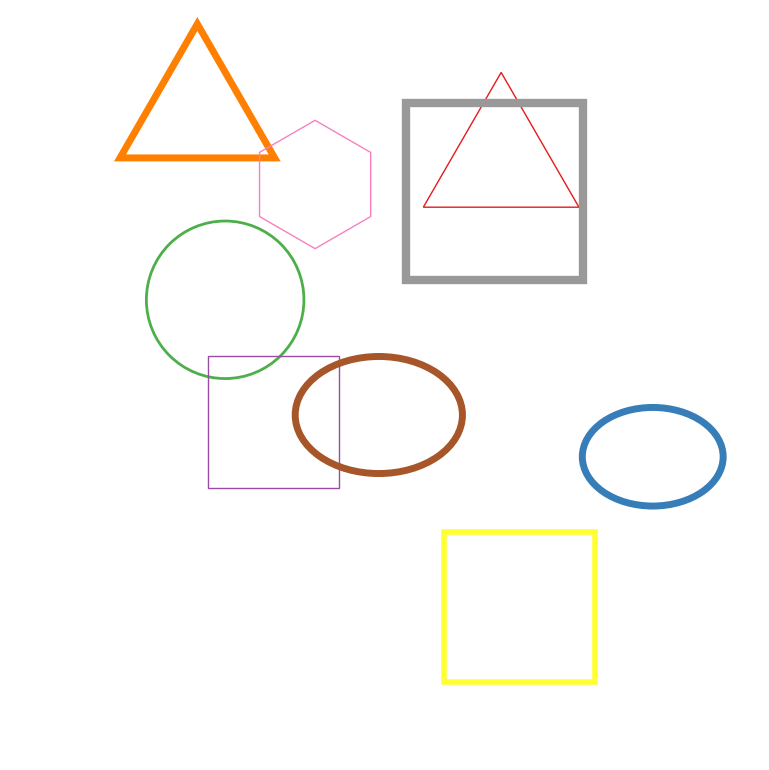[{"shape": "triangle", "thickness": 0.5, "radius": 0.58, "center": [0.651, 0.789]}, {"shape": "oval", "thickness": 2.5, "radius": 0.46, "center": [0.848, 0.407]}, {"shape": "circle", "thickness": 1, "radius": 0.51, "center": [0.292, 0.611]}, {"shape": "square", "thickness": 0.5, "radius": 0.43, "center": [0.355, 0.452]}, {"shape": "triangle", "thickness": 2.5, "radius": 0.58, "center": [0.256, 0.853]}, {"shape": "square", "thickness": 2, "radius": 0.49, "center": [0.674, 0.212]}, {"shape": "oval", "thickness": 2.5, "radius": 0.54, "center": [0.492, 0.461]}, {"shape": "hexagon", "thickness": 0.5, "radius": 0.42, "center": [0.409, 0.76]}, {"shape": "square", "thickness": 3, "radius": 0.57, "center": [0.642, 0.751]}]